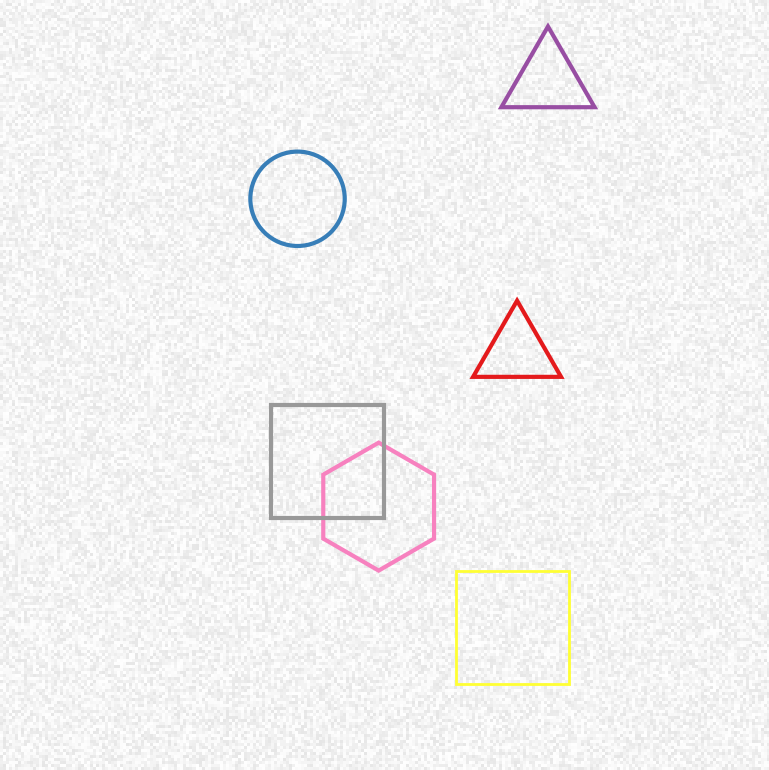[{"shape": "triangle", "thickness": 1.5, "radius": 0.33, "center": [0.672, 0.544]}, {"shape": "circle", "thickness": 1.5, "radius": 0.31, "center": [0.386, 0.742]}, {"shape": "triangle", "thickness": 1.5, "radius": 0.35, "center": [0.712, 0.896]}, {"shape": "square", "thickness": 1, "radius": 0.37, "center": [0.666, 0.186]}, {"shape": "hexagon", "thickness": 1.5, "radius": 0.42, "center": [0.492, 0.342]}, {"shape": "square", "thickness": 1.5, "radius": 0.36, "center": [0.425, 0.401]}]